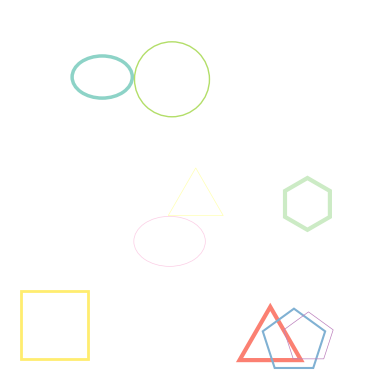[{"shape": "oval", "thickness": 2.5, "radius": 0.39, "center": [0.265, 0.8]}, {"shape": "triangle", "thickness": 0.5, "radius": 0.41, "center": [0.508, 0.481]}, {"shape": "triangle", "thickness": 3, "radius": 0.46, "center": [0.702, 0.111]}, {"shape": "pentagon", "thickness": 1.5, "radius": 0.43, "center": [0.764, 0.113]}, {"shape": "circle", "thickness": 1, "radius": 0.49, "center": [0.447, 0.794]}, {"shape": "oval", "thickness": 0.5, "radius": 0.46, "center": [0.44, 0.373]}, {"shape": "pentagon", "thickness": 0.5, "radius": 0.34, "center": [0.801, 0.122]}, {"shape": "hexagon", "thickness": 3, "radius": 0.34, "center": [0.799, 0.47]}, {"shape": "square", "thickness": 2, "radius": 0.44, "center": [0.142, 0.156]}]